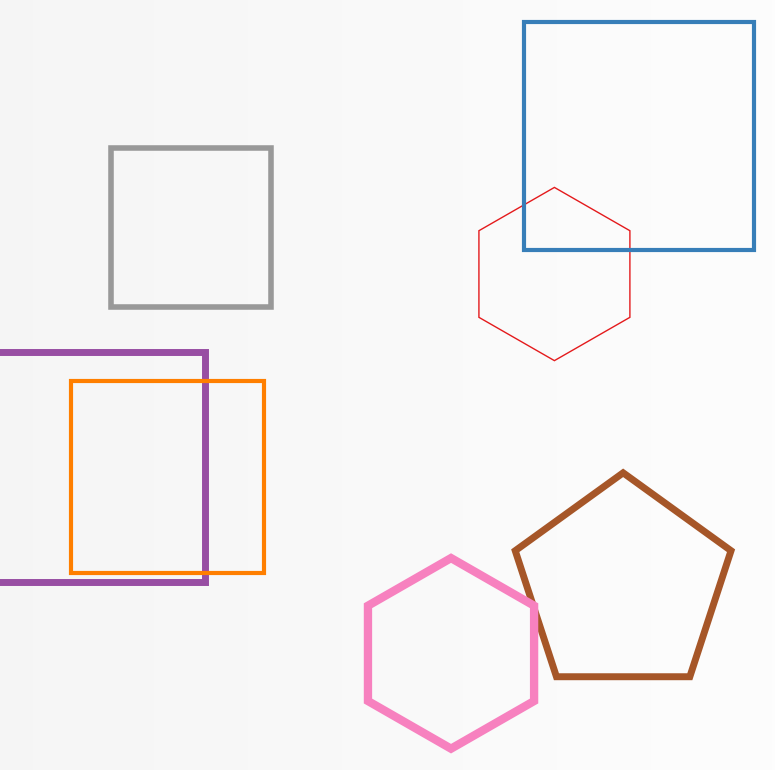[{"shape": "hexagon", "thickness": 0.5, "radius": 0.56, "center": [0.715, 0.644]}, {"shape": "square", "thickness": 1.5, "radius": 0.74, "center": [0.824, 0.824]}, {"shape": "square", "thickness": 2.5, "radius": 0.75, "center": [0.115, 0.393]}, {"shape": "square", "thickness": 1.5, "radius": 0.62, "center": [0.216, 0.38]}, {"shape": "pentagon", "thickness": 2.5, "radius": 0.73, "center": [0.804, 0.24]}, {"shape": "hexagon", "thickness": 3, "radius": 0.62, "center": [0.582, 0.151]}, {"shape": "square", "thickness": 2, "radius": 0.52, "center": [0.247, 0.704]}]